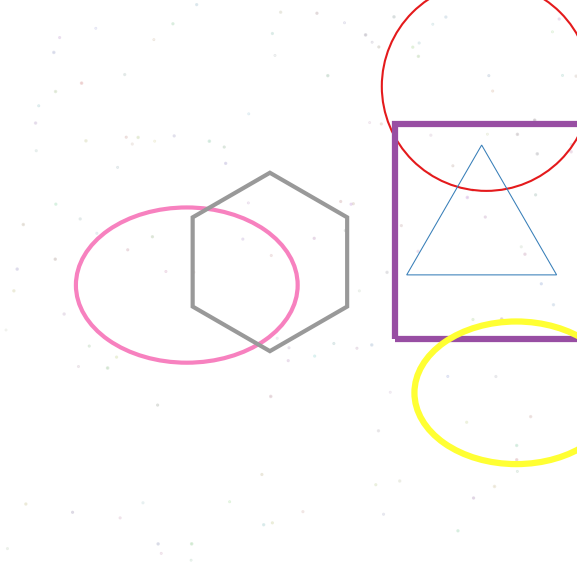[{"shape": "circle", "thickness": 1, "radius": 0.91, "center": [0.842, 0.85]}, {"shape": "triangle", "thickness": 0.5, "radius": 0.75, "center": [0.834, 0.598]}, {"shape": "square", "thickness": 3, "radius": 0.93, "center": [0.871, 0.598]}, {"shape": "oval", "thickness": 3, "radius": 0.88, "center": [0.894, 0.319]}, {"shape": "oval", "thickness": 2, "radius": 0.96, "center": [0.323, 0.505]}, {"shape": "hexagon", "thickness": 2, "radius": 0.77, "center": [0.467, 0.546]}]